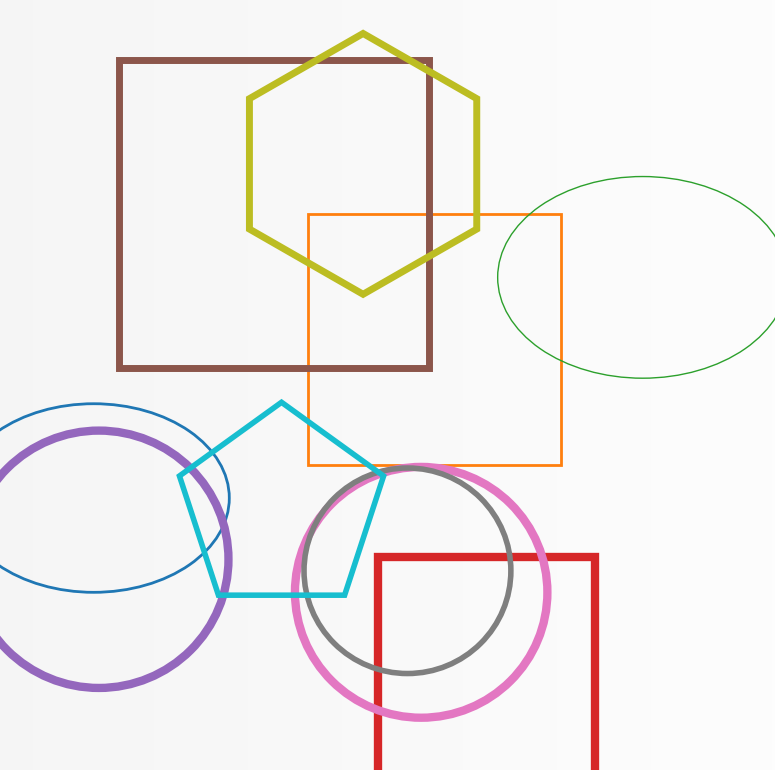[{"shape": "oval", "thickness": 1, "radius": 0.87, "center": [0.121, 0.353]}, {"shape": "square", "thickness": 1, "radius": 0.81, "center": [0.561, 0.559]}, {"shape": "oval", "thickness": 0.5, "radius": 0.94, "center": [0.829, 0.64]}, {"shape": "square", "thickness": 3, "radius": 0.7, "center": [0.628, 0.136]}, {"shape": "circle", "thickness": 3, "radius": 0.84, "center": [0.128, 0.274]}, {"shape": "square", "thickness": 2.5, "radius": 1.0, "center": [0.354, 0.722]}, {"shape": "circle", "thickness": 3, "radius": 0.81, "center": [0.543, 0.231]}, {"shape": "circle", "thickness": 2, "radius": 0.67, "center": [0.526, 0.259]}, {"shape": "hexagon", "thickness": 2.5, "radius": 0.85, "center": [0.469, 0.787]}, {"shape": "pentagon", "thickness": 2, "radius": 0.69, "center": [0.363, 0.339]}]